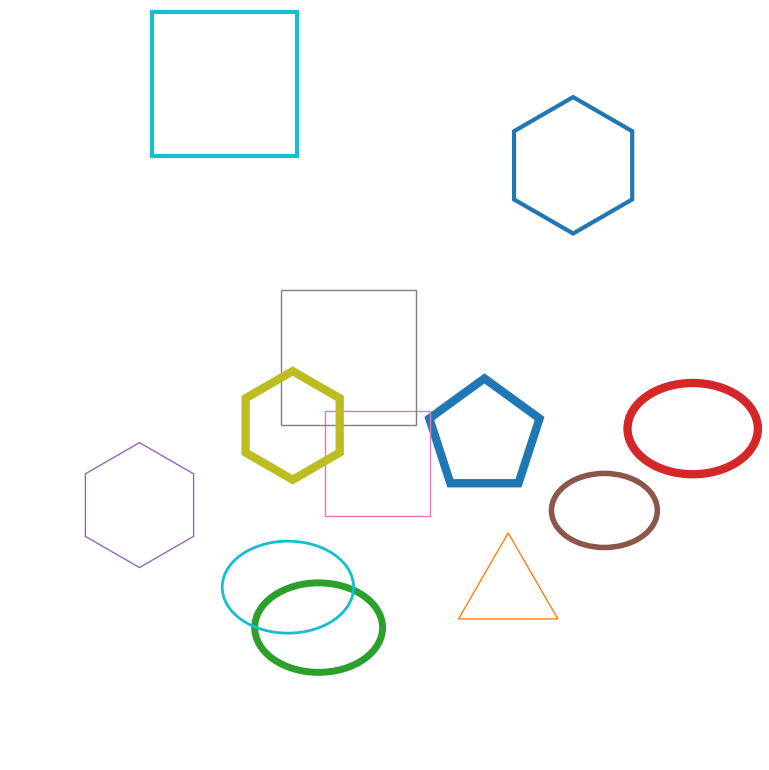[{"shape": "hexagon", "thickness": 1.5, "radius": 0.44, "center": [0.744, 0.785]}, {"shape": "pentagon", "thickness": 3, "radius": 0.38, "center": [0.629, 0.433]}, {"shape": "triangle", "thickness": 0.5, "radius": 0.37, "center": [0.66, 0.233]}, {"shape": "oval", "thickness": 2.5, "radius": 0.42, "center": [0.414, 0.185]}, {"shape": "oval", "thickness": 3, "radius": 0.42, "center": [0.9, 0.443]}, {"shape": "hexagon", "thickness": 0.5, "radius": 0.41, "center": [0.181, 0.344]}, {"shape": "oval", "thickness": 2, "radius": 0.34, "center": [0.785, 0.337]}, {"shape": "square", "thickness": 0.5, "radius": 0.34, "center": [0.49, 0.398]}, {"shape": "square", "thickness": 0.5, "radius": 0.44, "center": [0.453, 0.535]}, {"shape": "hexagon", "thickness": 3, "radius": 0.35, "center": [0.38, 0.447]}, {"shape": "square", "thickness": 1.5, "radius": 0.47, "center": [0.292, 0.891]}, {"shape": "oval", "thickness": 1, "radius": 0.43, "center": [0.374, 0.237]}]